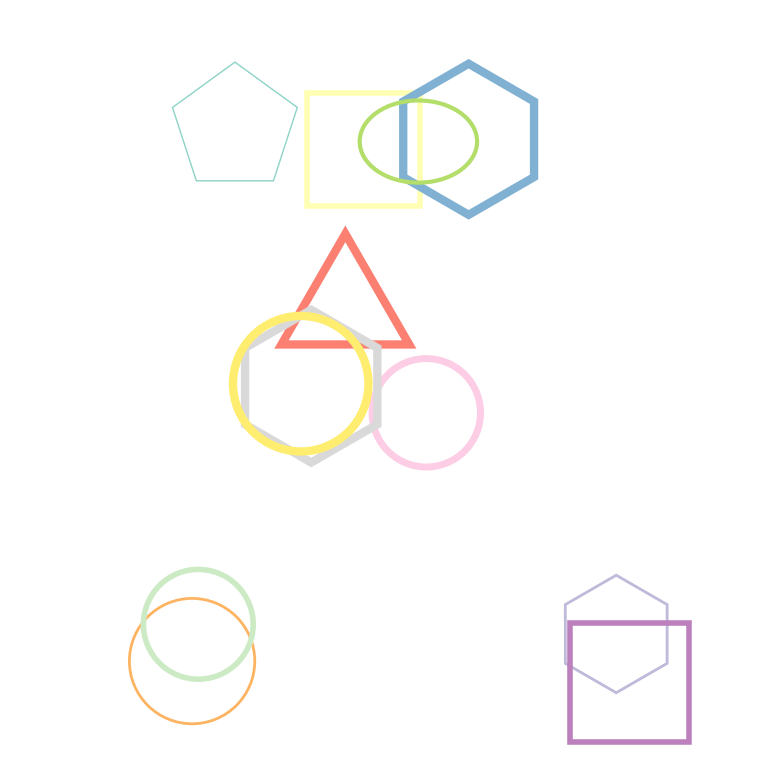[{"shape": "pentagon", "thickness": 0.5, "radius": 0.43, "center": [0.305, 0.834]}, {"shape": "square", "thickness": 2, "radius": 0.37, "center": [0.472, 0.806]}, {"shape": "hexagon", "thickness": 1, "radius": 0.38, "center": [0.8, 0.177]}, {"shape": "triangle", "thickness": 3, "radius": 0.48, "center": [0.448, 0.601]}, {"shape": "hexagon", "thickness": 3, "radius": 0.49, "center": [0.609, 0.819]}, {"shape": "circle", "thickness": 1, "radius": 0.41, "center": [0.249, 0.141]}, {"shape": "oval", "thickness": 1.5, "radius": 0.38, "center": [0.543, 0.816]}, {"shape": "circle", "thickness": 2.5, "radius": 0.35, "center": [0.554, 0.464]}, {"shape": "hexagon", "thickness": 3, "radius": 0.5, "center": [0.404, 0.499]}, {"shape": "square", "thickness": 2, "radius": 0.39, "center": [0.817, 0.114]}, {"shape": "circle", "thickness": 2, "radius": 0.36, "center": [0.258, 0.189]}, {"shape": "circle", "thickness": 3, "radius": 0.44, "center": [0.391, 0.502]}]